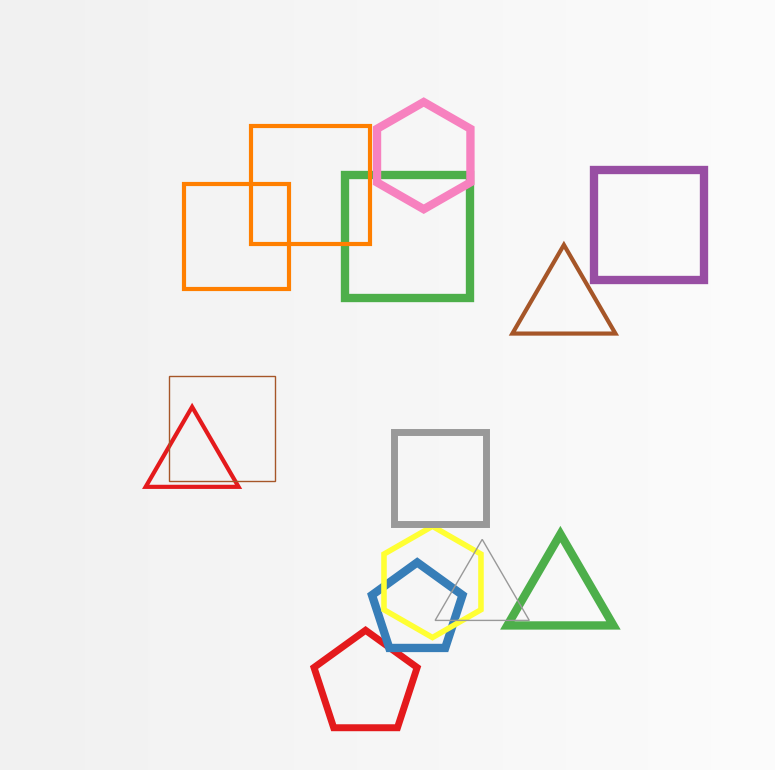[{"shape": "pentagon", "thickness": 2.5, "radius": 0.35, "center": [0.472, 0.111]}, {"shape": "triangle", "thickness": 1.5, "radius": 0.35, "center": [0.248, 0.402]}, {"shape": "pentagon", "thickness": 3, "radius": 0.31, "center": [0.538, 0.208]}, {"shape": "triangle", "thickness": 3, "radius": 0.4, "center": [0.723, 0.227]}, {"shape": "square", "thickness": 3, "radius": 0.4, "center": [0.526, 0.693]}, {"shape": "square", "thickness": 3, "radius": 0.36, "center": [0.838, 0.708]}, {"shape": "square", "thickness": 1.5, "radius": 0.38, "center": [0.4, 0.76]}, {"shape": "square", "thickness": 1.5, "radius": 0.34, "center": [0.305, 0.693]}, {"shape": "hexagon", "thickness": 2, "radius": 0.36, "center": [0.558, 0.244]}, {"shape": "triangle", "thickness": 1.5, "radius": 0.38, "center": [0.728, 0.605]}, {"shape": "square", "thickness": 0.5, "radius": 0.34, "center": [0.287, 0.444]}, {"shape": "hexagon", "thickness": 3, "radius": 0.35, "center": [0.547, 0.798]}, {"shape": "triangle", "thickness": 0.5, "radius": 0.35, "center": [0.622, 0.229]}, {"shape": "square", "thickness": 2.5, "radius": 0.3, "center": [0.568, 0.379]}]